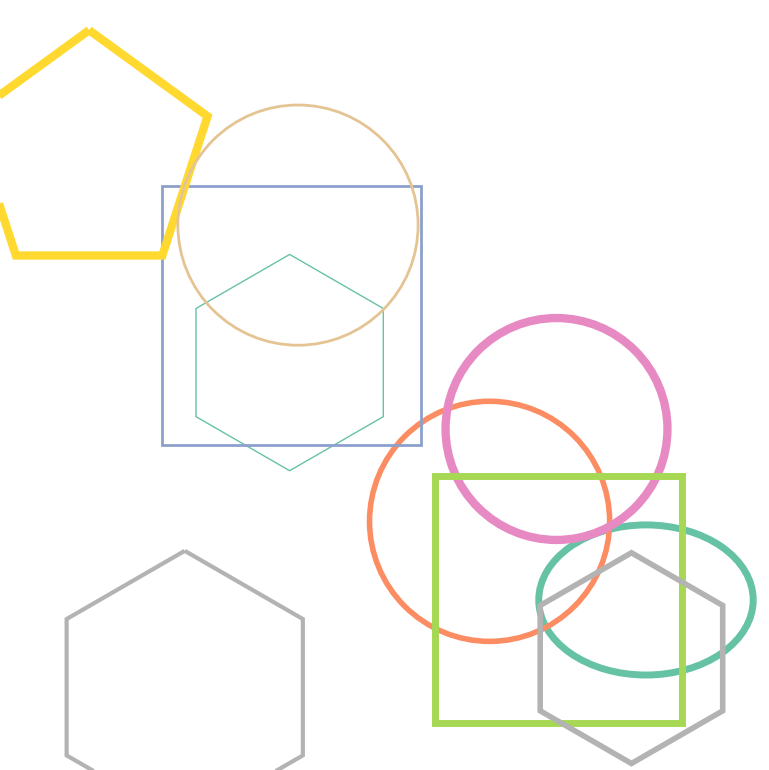[{"shape": "hexagon", "thickness": 0.5, "radius": 0.7, "center": [0.376, 0.529]}, {"shape": "oval", "thickness": 2.5, "radius": 0.7, "center": [0.839, 0.221]}, {"shape": "circle", "thickness": 2, "radius": 0.78, "center": [0.636, 0.323]}, {"shape": "square", "thickness": 1, "radius": 0.84, "center": [0.379, 0.59]}, {"shape": "circle", "thickness": 3, "radius": 0.72, "center": [0.723, 0.443]}, {"shape": "square", "thickness": 2.5, "radius": 0.8, "center": [0.726, 0.222]}, {"shape": "pentagon", "thickness": 3, "radius": 0.81, "center": [0.116, 0.799]}, {"shape": "circle", "thickness": 1, "radius": 0.78, "center": [0.387, 0.708]}, {"shape": "hexagon", "thickness": 1.5, "radius": 0.89, "center": [0.24, 0.107]}, {"shape": "hexagon", "thickness": 2, "radius": 0.68, "center": [0.82, 0.145]}]